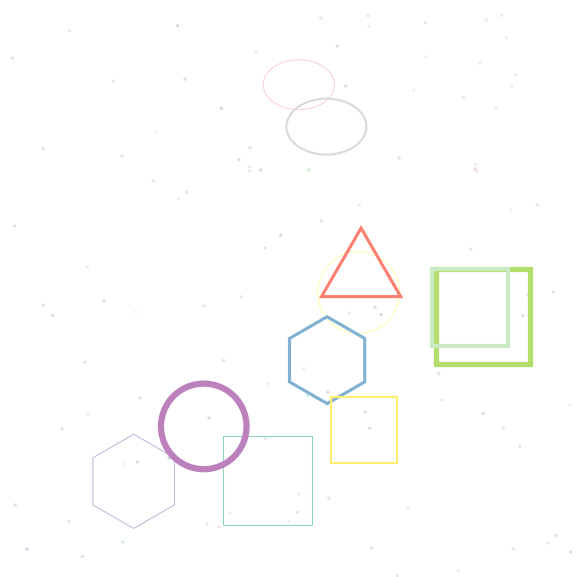[{"shape": "square", "thickness": 0.5, "radius": 0.38, "center": [0.463, 0.167]}, {"shape": "circle", "thickness": 0.5, "radius": 0.35, "center": [0.621, 0.492]}, {"shape": "hexagon", "thickness": 0.5, "radius": 0.41, "center": [0.231, 0.166]}, {"shape": "triangle", "thickness": 1.5, "radius": 0.4, "center": [0.625, 0.525]}, {"shape": "hexagon", "thickness": 1.5, "radius": 0.38, "center": [0.566, 0.375]}, {"shape": "square", "thickness": 2.5, "radius": 0.41, "center": [0.836, 0.451]}, {"shape": "oval", "thickness": 0.5, "radius": 0.31, "center": [0.517, 0.852]}, {"shape": "oval", "thickness": 1, "radius": 0.35, "center": [0.565, 0.78]}, {"shape": "circle", "thickness": 3, "radius": 0.37, "center": [0.353, 0.261]}, {"shape": "square", "thickness": 2, "radius": 0.33, "center": [0.814, 0.466]}, {"shape": "square", "thickness": 1, "radius": 0.29, "center": [0.631, 0.254]}]